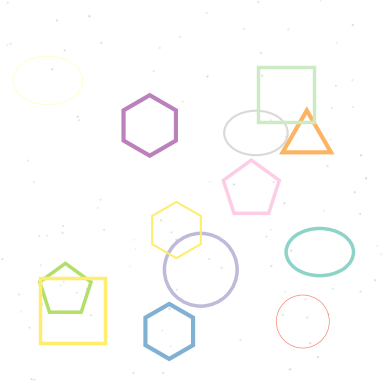[{"shape": "oval", "thickness": 2.5, "radius": 0.44, "center": [0.831, 0.345]}, {"shape": "oval", "thickness": 0.5, "radius": 0.45, "center": [0.124, 0.791]}, {"shape": "circle", "thickness": 2.5, "radius": 0.47, "center": [0.521, 0.299]}, {"shape": "circle", "thickness": 0.5, "radius": 0.34, "center": [0.787, 0.165]}, {"shape": "hexagon", "thickness": 3, "radius": 0.36, "center": [0.44, 0.139]}, {"shape": "triangle", "thickness": 3, "radius": 0.36, "center": [0.797, 0.641]}, {"shape": "pentagon", "thickness": 2.5, "radius": 0.35, "center": [0.17, 0.246]}, {"shape": "pentagon", "thickness": 2.5, "radius": 0.38, "center": [0.653, 0.508]}, {"shape": "oval", "thickness": 1.5, "radius": 0.41, "center": [0.665, 0.655]}, {"shape": "hexagon", "thickness": 3, "radius": 0.39, "center": [0.389, 0.674]}, {"shape": "square", "thickness": 2.5, "radius": 0.36, "center": [0.744, 0.755]}, {"shape": "hexagon", "thickness": 1.5, "radius": 0.37, "center": [0.458, 0.403]}, {"shape": "square", "thickness": 2.5, "radius": 0.42, "center": [0.188, 0.194]}]